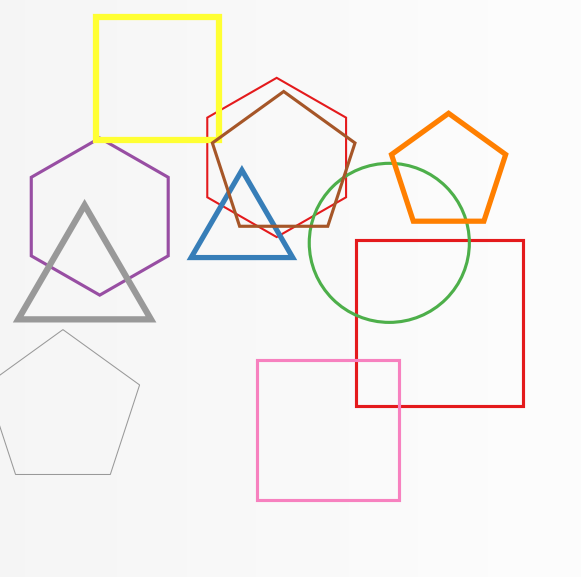[{"shape": "hexagon", "thickness": 1, "radius": 0.69, "center": [0.476, 0.726]}, {"shape": "square", "thickness": 1.5, "radius": 0.72, "center": [0.756, 0.439]}, {"shape": "triangle", "thickness": 2.5, "radius": 0.5, "center": [0.416, 0.604]}, {"shape": "circle", "thickness": 1.5, "radius": 0.69, "center": [0.67, 0.579]}, {"shape": "hexagon", "thickness": 1.5, "radius": 0.68, "center": [0.172, 0.624]}, {"shape": "pentagon", "thickness": 2.5, "radius": 0.52, "center": [0.772, 0.7]}, {"shape": "square", "thickness": 3, "radius": 0.53, "center": [0.271, 0.863]}, {"shape": "pentagon", "thickness": 1.5, "radius": 0.65, "center": [0.488, 0.712]}, {"shape": "square", "thickness": 1.5, "radius": 0.61, "center": [0.565, 0.255]}, {"shape": "pentagon", "thickness": 0.5, "radius": 0.69, "center": [0.108, 0.29]}, {"shape": "triangle", "thickness": 3, "radius": 0.66, "center": [0.146, 0.512]}]